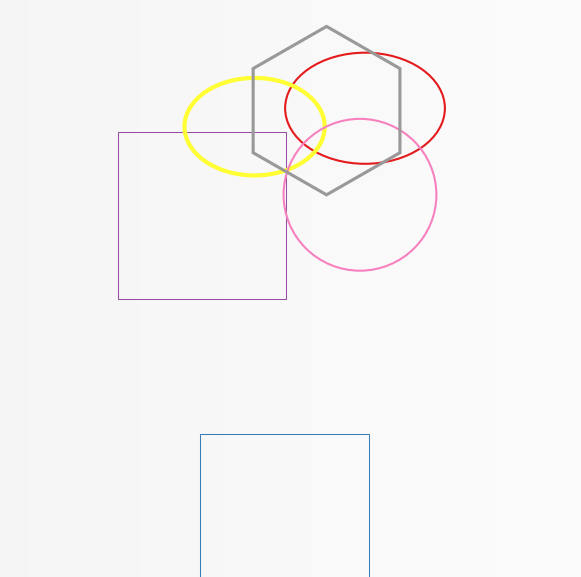[{"shape": "oval", "thickness": 1, "radius": 0.69, "center": [0.628, 0.812]}, {"shape": "square", "thickness": 0.5, "radius": 0.73, "center": [0.489, 0.102]}, {"shape": "square", "thickness": 0.5, "radius": 0.72, "center": [0.348, 0.626]}, {"shape": "oval", "thickness": 2, "radius": 0.6, "center": [0.438, 0.78]}, {"shape": "circle", "thickness": 1, "radius": 0.66, "center": [0.619, 0.662]}, {"shape": "hexagon", "thickness": 1.5, "radius": 0.73, "center": [0.562, 0.808]}]